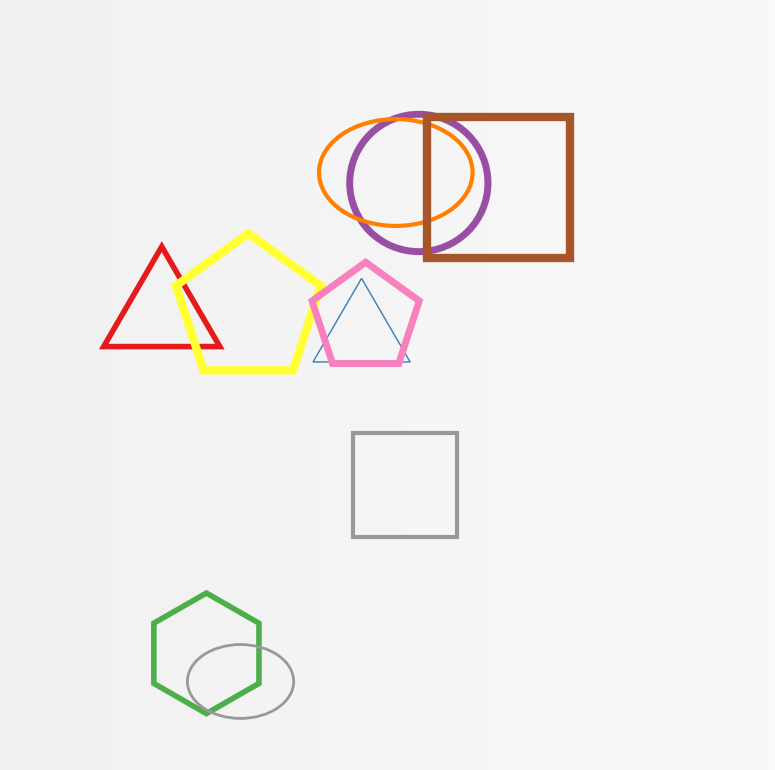[{"shape": "triangle", "thickness": 2, "radius": 0.43, "center": [0.209, 0.593]}, {"shape": "triangle", "thickness": 0.5, "radius": 0.36, "center": [0.467, 0.566]}, {"shape": "hexagon", "thickness": 2, "radius": 0.39, "center": [0.266, 0.152]}, {"shape": "circle", "thickness": 2.5, "radius": 0.45, "center": [0.54, 0.762]}, {"shape": "oval", "thickness": 1.5, "radius": 0.5, "center": [0.511, 0.776]}, {"shape": "pentagon", "thickness": 3, "radius": 0.49, "center": [0.32, 0.599]}, {"shape": "square", "thickness": 3, "radius": 0.46, "center": [0.643, 0.757]}, {"shape": "pentagon", "thickness": 2.5, "radius": 0.36, "center": [0.472, 0.587]}, {"shape": "square", "thickness": 1.5, "radius": 0.34, "center": [0.523, 0.37]}, {"shape": "oval", "thickness": 1, "radius": 0.34, "center": [0.31, 0.115]}]